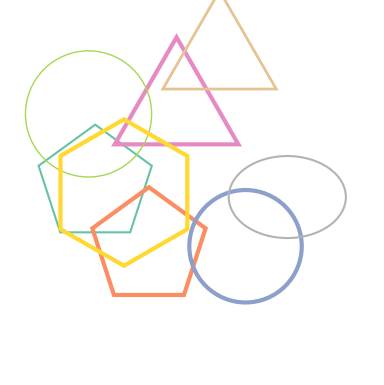[{"shape": "pentagon", "thickness": 1.5, "radius": 0.77, "center": [0.247, 0.522]}, {"shape": "pentagon", "thickness": 3, "radius": 0.77, "center": [0.387, 0.359]}, {"shape": "circle", "thickness": 3, "radius": 0.73, "center": [0.638, 0.36]}, {"shape": "triangle", "thickness": 3, "radius": 0.93, "center": [0.459, 0.718]}, {"shape": "circle", "thickness": 1, "radius": 0.82, "center": [0.23, 0.704]}, {"shape": "hexagon", "thickness": 3, "radius": 0.95, "center": [0.322, 0.5]}, {"shape": "triangle", "thickness": 2, "radius": 0.85, "center": [0.57, 0.854]}, {"shape": "oval", "thickness": 1.5, "radius": 0.76, "center": [0.746, 0.488]}]